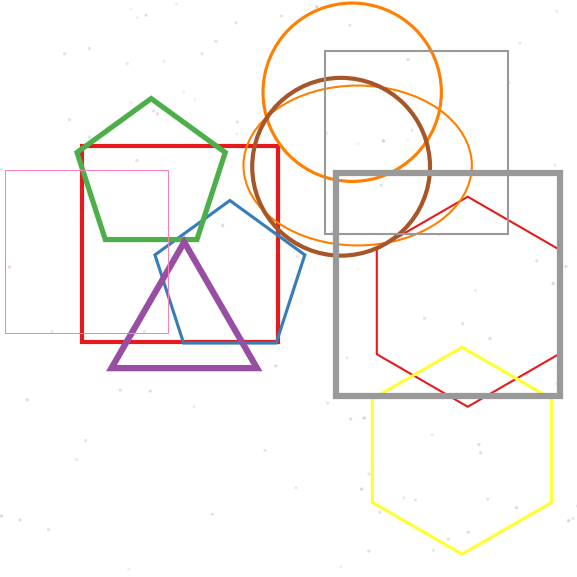[{"shape": "square", "thickness": 2, "radius": 0.85, "center": [0.312, 0.577]}, {"shape": "hexagon", "thickness": 1, "radius": 0.91, "center": [0.81, 0.477]}, {"shape": "pentagon", "thickness": 1.5, "radius": 0.68, "center": [0.398, 0.516]}, {"shape": "pentagon", "thickness": 2.5, "radius": 0.67, "center": [0.262, 0.693]}, {"shape": "triangle", "thickness": 3, "radius": 0.73, "center": [0.319, 0.434]}, {"shape": "oval", "thickness": 1, "radius": 0.99, "center": [0.619, 0.713]}, {"shape": "circle", "thickness": 1.5, "radius": 0.77, "center": [0.61, 0.839]}, {"shape": "hexagon", "thickness": 1.5, "radius": 0.9, "center": [0.8, 0.219]}, {"shape": "circle", "thickness": 2, "radius": 0.77, "center": [0.591, 0.71]}, {"shape": "square", "thickness": 0.5, "radius": 0.7, "center": [0.15, 0.564]}, {"shape": "square", "thickness": 3, "radius": 0.97, "center": [0.776, 0.506]}, {"shape": "square", "thickness": 1, "radius": 0.79, "center": [0.721, 0.752]}]